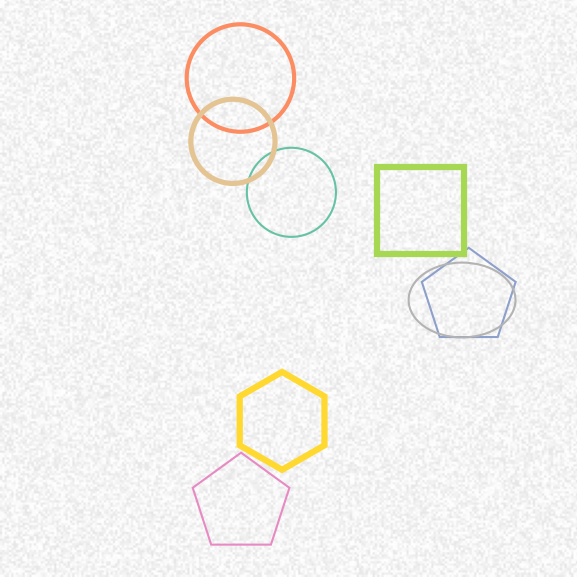[{"shape": "circle", "thickness": 1, "radius": 0.39, "center": [0.505, 0.666]}, {"shape": "circle", "thickness": 2, "radius": 0.47, "center": [0.416, 0.864]}, {"shape": "pentagon", "thickness": 1, "radius": 0.43, "center": [0.812, 0.485]}, {"shape": "pentagon", "thickness": 1, "radius": 0.44, "center": [0.417, 0.127]}, {"shape": "square", "thickness": 3, "radius": 0.38, "center": [0.728, 0.635]}, {"shape": "hexagon", "thickness": 3, "radius": 0.42, "center": [0.488, 0.27]}, {"shape": "circle", "thickness": 2.5, "radius": 0.36, "center": [0.403, 0.754]}, {"shape": "oval", "thickness": 1, "radius": 0.46, "center": [0.8, 0.48]}]